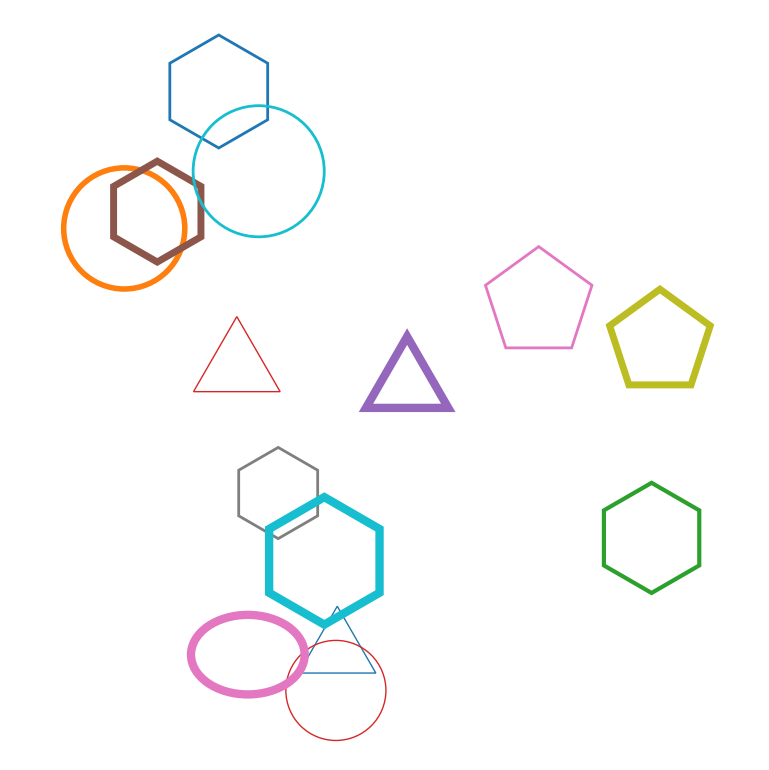[{"shape": "triangle", "thickness": 0.5, "radius": 0.29, "center": [0.438, 0.155]}, {"shape": "hexagon", "thickness": 1, "radius": 0.37, "center": [0.284, 0.881]}, {"shape": "circle", "thickness": 2, "radius": 0.39, "center": [0.161, 0.703]}, {"shape": "hexagon", "thickness": 1.5, "radius": 0.36, "center": [0.846, 0.301]}, {"shape": "triangle", "thickness": 0.5, "radius": 0.32, "center": [0.308, 0.524]}, {"shape": "circle", "thickness": 0.5, "radius": 0.32, "center": [0.436, 0.103]}, {"shape": "triangle", "thickness": 3, "radius": 0.31, "center": [0.529, 0.501]}, {"shape": "hexagon", "thickness": 2.5, "radius": 0.33, "center": [0.204, 0.725]}, {"shape": "oval", "thickness": 3, "radius": 0.37, "center": [0.322, 0.15]}, {"shape": "pentagon", "thickness": 1, "radius": 0.36, "center": [0.7, 0.607]}, {"shape": "hexagon", "thickness": 1, "radius": 0.3, "center": [0.361, 0.36]}, {"shape": "pentagon", "thickness": 2.5, "radius": 0.34, "center": [0.857, 0.556]}, {"shape": "circle", "thickness": 1, "radius": 0.43, "center": [0.336, 0.778]}, {"shape": "hexagon", "thickness": 3, "radius": 0.41, "center": [0.421, 0.272]}]